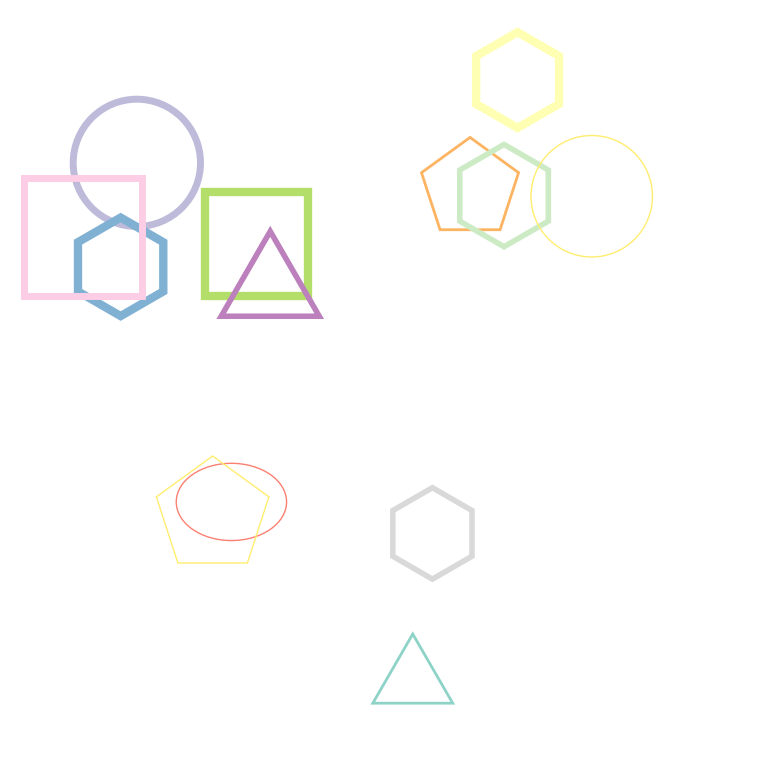[{"shape": "triangle", "thickness": 1, "radius": 0.3, "center": [0.536, 0.117]}, {"shape": "hexagon", "thickness": 3, "radius": 0.31, "center": [0.672, 0.896]}, {"shape": "circle", "thickness": 2.5, "radius": 0.41, "center": [0.178, 0.789]}, {"shape": "oval", "thickness": 0.5, "radius": 0.36, "center": [0.301, 0.348]}, {"shape": "hexagon", "thickness": 3, "radius": 0.32, "center": [0.157, 0.653]}, {"shape": "pentagon", "thickness": 1, "radius": 0.33, "center": [0.61, 0.755]}, {"shape": "square", "thickness": 3, "radius": 0.34, "center": [0.333, 0.683]}, {"shape": "square", "thickness": 2.5, "radius": 0.38, "center": [0.107, 0.693]}, {"shape": "hexagon", "thickness": 2, "radius": 0.3, "center": [0.562, 0.307]}, {"shape": "triangle", "thickness": 2, "radius": 0.37, "center": [0.351, 0.626]}, {"shape": "hexagon", "thickness": 2, "radius": 0.33, "center": [0.655, 0.746]}, {"shape": "pentagon", "thickness": 0.5, "radius": 0.38, "center": [0.276, 0.331]}, {"shape": "circle", "thickness": 0.5, "radius": 0.39, "center": [0.768, 0.745]}]